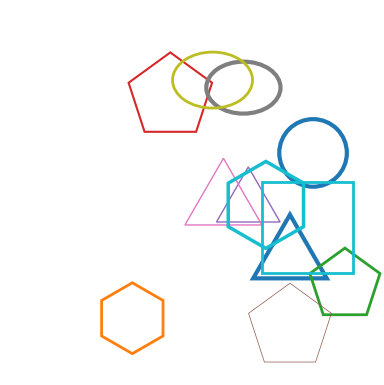[{"shape": "triangle", "thickness": 3, "radius": 0.55, "center": [0.753, 0.332]}, {"shape": "circle", "thickness": 3, "radius": 0.44, "center": [0.813, 0.603]}, {"shape": "hexagon", "thickness": 2, "radius": 0.46, "center": [0.344, 0.173]}, {"shape": "pentagon", "thickness": 2, "radius": 0.48, "center": [0.896, 0.26]}, {"shape": "pentagon", "thickness": 1.5, "radius": 0.57, "center": [0.442, 0.75]}, {"shape": "triangle", "thickness": 1, "radius": 0.48, "center": [0.645, 0.471]}, {"shape": "pentagon", "thickness": 0.5, "radius": 0.57, "center": [0.753, 0.151]}, {"shape": "triangle", "thickness": 1, "radius": 0.58, "center": [0.58, 0.473]}, {"shape": "oval", "thickness": 3, "radius": 0.48, "center": [0.632, 0.772]}, {"shape": "oval", "thickness": 2, "radius": 0.52, "center": [0.552, 0.792]}, {"shape": "square", "thickness": 2, "radius": 0.59, "center": [0.798, 0.409]}, {"shape": "hexagon", "thickness": 2.5, "radius": 0.56, "center": [0.691, 0.468]}]